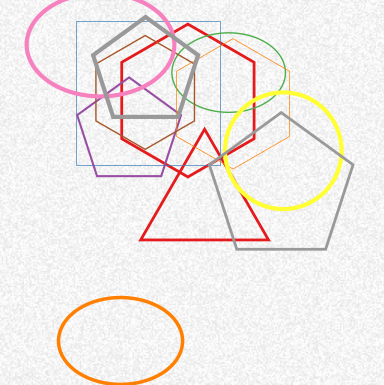[{"shape": "hexagon", "thickness": 2, "radius": 0.99, "center": [0.488, 0.739]}, {"shape": "triangle", "thickness": 2, "radius": 0.96, "center": [0.531, 0.473]}, {"shape": "square", "thickness": 0.5, "radius": 0.93, "center": [0.385, 0.759]}, {"shape": "oval", "thickness": 1, "radius": 0.74, "center": [0.594, 0.811]}, {"shape": "pentagon", "thickness": 1.5, "radius": 0.71, "center": [0.335, 0.657]}, {"shape": "oval", "thickness": 2.5, "radius": 0.81, "center": [0.313, 0.114]}, {"shape": "hexagon", "thickness": 0.5, "radius": 0.85, "center": [0.605, 0.73]}, {"shape": "circle", "thickness": 3, "radius": 0.76, "center": [0.736, 0.608]}, {"shape": "hexagon", "thickness": 1, "radius": 0.74, "center": [0.377, 0.76]}, {"shape": "oval", "thickness": 3, "radius": 0.96, "center": [0.261, 0.884]}, {"shape": "pentagon", "thickness": 2, "radius": 0.98, "center": [0.73, 0.511]}, {"shape": "pentagon", "thickness": 3, "radius": 0.72, "center": [0.378, 0.812]}]